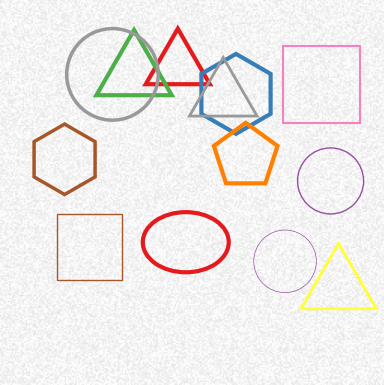[{"shape": "oval", "thickness": 3, "radius": 0.56, "center": [0.483, 0.371]}, {"shape": "triangle", "thickness": 3, "radius": 0.48, "center": [0.462, 0.829]}, {"shape": "hexagon", "thickness": 3, "radius": 0.52, "center": [0.613, 0.756]}, {"shape": "triangle", "thickness": 3, "radius": 0.57, "center": [0.348, 0.809]}, {"shape": "circle", "thickness": 1, "radius": 0.43, "center": [0.859, 0.53]}, {"shape": "circle", "thickness": 0.5, "radius": 0.41, "center": [0.74, 0.321]}, {"shape": "pentagon", "thickness": 3, "radius": 0.43, "center": [0.638, 0.594]}, {"shape": "triangle", "thickness": 2, "radius": 0.57, "center": [0.88, 0.254]}, {"shape": "square", "thickness": 1, "radius": 0.43, "center": [0.233, 0.359]}, {"shape": "hexagon", "thickness": 2.5, "radius": 0.46, "center": [0.168, 0.586]}, {"shape": "square", "thickness": 1.5, "radius": 0.5, "center": [0.834, 0.781]}, {"shape": "circle", "thickness": 2.5, "radius": 0.59, "center": [0.292, 0.807]}, {"shape": "triangle", "thickness": 2, "radius": 0.51, "center": [0.58, 0.749]}]